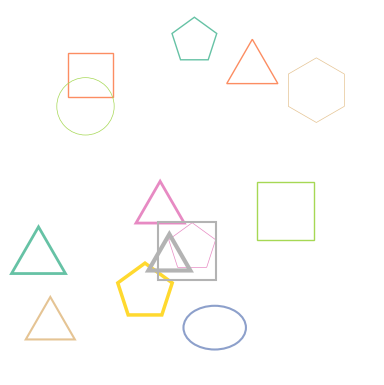[{"shape": "triangle", "thickness": 2, "radius": 0.4, "center": [0.1, 0.33]}, {"shape": "pentagon", "thickness": 1, "radius": 0.31, "center": [0.505, 0.894]}, {"shape": "square", "thickness": 1, "radius": 0.29, "center": [0.235, 0.806]}, {"shape": "triangle", "thickness": 1, "radius": 0.38, "center": [0.655, 0.821]}, {"shape": "oval", "thickness": 1.5, "radius": 0.41, "center": [0.558, 0.149]}, {"shape": "pentagon", "thickness": 0.5, "radius": 0.32, "center": [0.499, 0.357]}, {"shape": "triangle", "thickness": 2, "radius": 0.36, "center": [0.416, 0.457]}, {"shape": "square", "thickness": 1, "radius": 0.37, "center": [0.742, 0.452]}, {"shape": "circle", "thickness": 0.5, "radius": 0.37, "center": [0.222, 0.724]}, {"shape": "pentagon", "thickness": 2.5, "radius": 0.37, "center": [0.377, 0.242]}, {"shape": "triangle", "thickness": 1.5, "radius": 0.37, "center": [0.131, 0.155]}, {"shape": "hexagon", "thickness": 0.5, "radius": 0.42, "center": [0.822, 0.766]}, {"shape": "square", "thickness": 1.5, "radius": 0.38, "center": [0.486, 0.348]}, {"shape": "triangle", "thickness": 3, "radius": 0.31, "center": [0.44, 0.329]}]